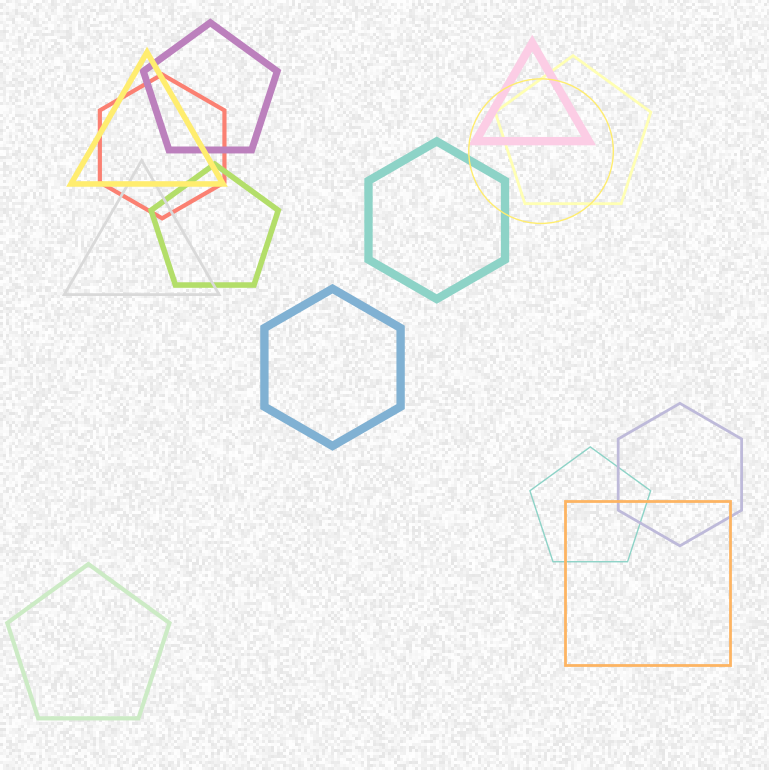[{"shape": "hexagon", "thickness": 3, "radius": 0.51, "center": [0.567, 0.714]}, {"shape": "pentagon", "thickness": 0.5, "radius": 0.41, "center": [0.767, 0.337]}, {"shape": "pentagon", "thickness": 1, "radius": 0.53, "center": [0.744, 0.821]}, {"shape": "hexagon", "thickness": 1, "radius": 0.46, "center": [0.883, 0.384]}, {"shape": "hexagon", "thickness": 1.5, "radius": 0.47, "center": [0.211, 0.81]}, {"shape": "hexagon", "thickness": 3, "radius": 0.51, "center": [0.432, 0.523]}, {"shape": "square", "thickness": 1, "radius": 0.53, "center": [0.841, 0.243]}, {"shape": "pentagon", "thickness": 2, "radius": 0.43, "center": [0.279, 0.7]}, {"shape": "triangle", "thickness": 3, "radius": 0.42, "center": [0.691, 0.859]}, {"shape": "triangle", "thickness": 1, "radius": 0.58, "center": [0.184, 0.675]}, {"shape": "pentagon", "thickness": 2.5, "radius": 0.46, "center": [0.273, 0.879]}, {"shape": "pentagon", "thickness": 1.5, "radius": 0.55, "center": [0.115, 0.157]}, {"shape": "triangle", "thickness": 2, "radius": 0.57, "center": [0.191, 0.818]}, {"shape": "circle", "thickness": 0.5, "radius": 0.47, "center": [0.703, 0.804]}]